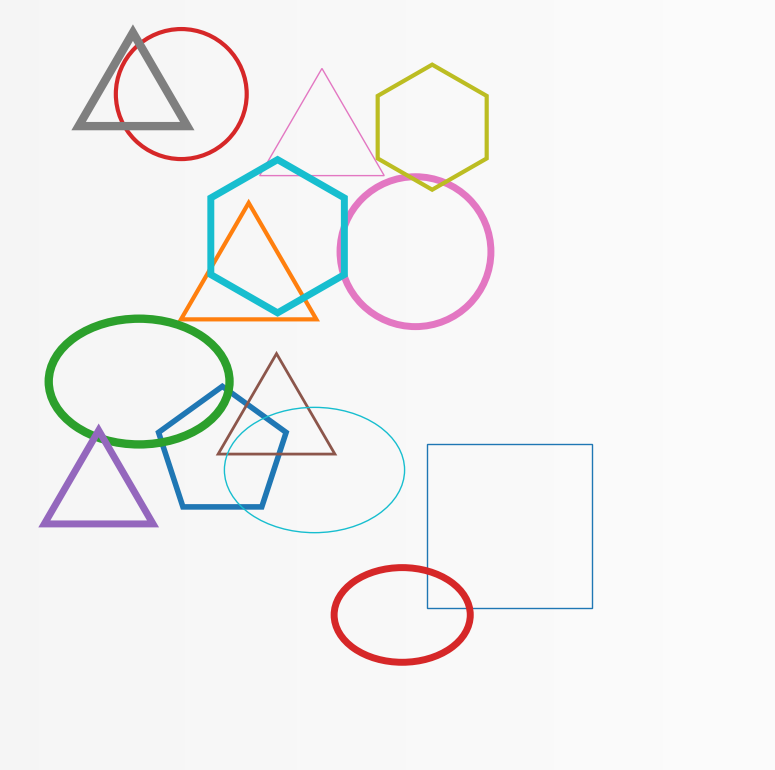[{"shape": "square", "thickness": 0.5, "radius": 0.53, "center": [0.657, 0.317]}, {"shape": "pentagon", "thickness": 2, "radius": 0.43, "center": [0.287, 0.412]}, {"shape": "triangle", "thickness": 1.5, "radius": 0.5, "center": [0.321, 0.636]}, {"shape": "oval", "thickness": 3, "radius": 0.58, "center": [0.18, 0.504]}, {"shape": "oval", "thickness": 2.5, "radius": 0.44, "center": [0.519, 0.201]}, {"shape": "circle", "thickness": 1.5, "radius": 0.42, "center": [0.234, 0.878]}, {"shape": "triangle", "thickness": 2.5, "radius": 0.4, "center": [0.127, 0.36]}, {"shape": "triangle", "thickness": 1, "radius": 0.43, "center": [0.357, 0.454]}, {"shape": "triangle", "thickness": 0.5, "radius": 0.46, "center": [0.415, 0.818]}, {"shape": "circle", "thickness": 2.5, "radius": 0.49, "center": [0.536, 0.673]}, {"shape": "triangle", "thickness": 3, "radius": 0.4, "center": [0.172, 0.877]}, {"shape": "hexagon", "thickness": 1.5, "radius": 0.41, "center": [0.558, 0.835]}, {"shape": "hexagon", "thickness": 2.5, "radius": 0.5, "center": [0.358, 0.693]}, {"shape": "oval", "thickness": 0.5, "radius": 0.58, "center": [0.406, 0.39]}]